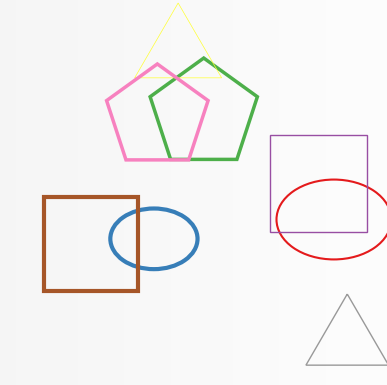[{"shape": "oval", "thickness": 1.5, "radius": 0.74, "center": [0.862, 0.43]}, {"shape": "oval", "thickness": 3, "radius": 0.56, "center": [0.397, 0.38]}, {"shape": "pentagon", "thickness": 2.5, "radius": 0.73, "center": [0.526, 0.704]}, {"shape": "square", "thickness": 1, "radius": 0.63, "center": [0.823, 0.523]}, {"shape": "triangle", "thickness": 0.5, "radius": 0.65, "center": [0.46, 0.863]}, {"shape": "square", "thickness": 3, "radius": 0.61, "center": [0.234, 0.366]}, {"shape": "pentagon", "thickness": 2.5, "radius": 0.69, "center": [0.406, 0.696]}, {"shape": "triangle", "thickness": 1, "radius": 0.62, "center": [0.896, 0.113]}]